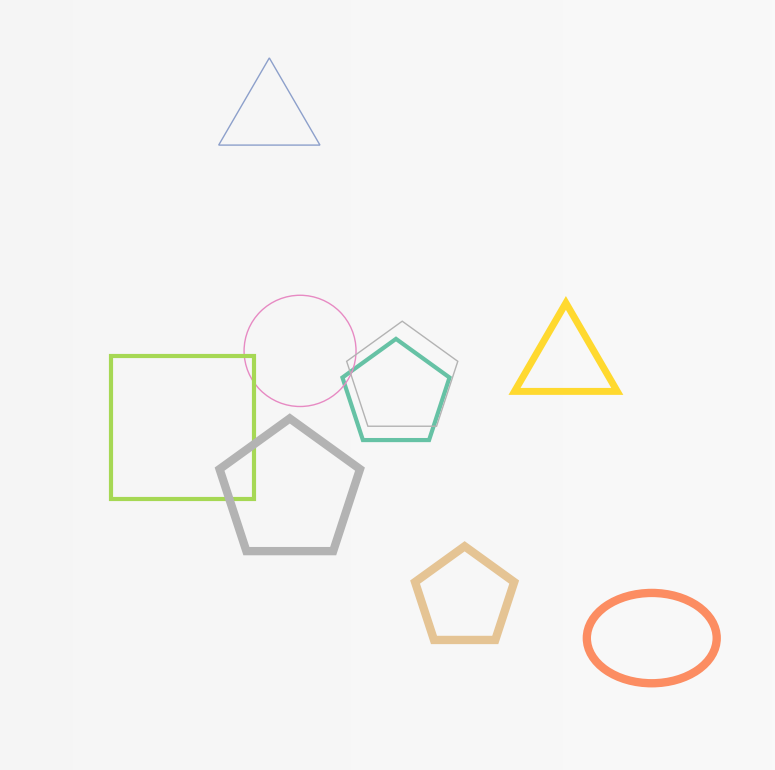[{"shape": "pentagon", "thickness": 1.5, "radius": 0.36, "center": [0.511, 0.487]}, {"shape": "oval", "thickness": 3, "radius": 0.42, "center": [0.841, 0.171]}, {"shape": "triangle", "thickness": 0.5, "radius": 0.38, "center": [0.348, 0.849]}, {"shape": "circle", "thickness": 0.5, "radius": 0.36, "center": [0.387, 0.544]}, {"shape": "square", "thickness": 1.5, "radius": 0.46, "center": [0.235, 0.445]}, {"shape": "triangle", "thickness": 2.5, "radius": 0.38, "center": [0.73, 0.53]}, {"shape": "pentagon", "thickness": 3, "radius": 0.34, "center": [0.6, 0.223]}, {"shape": "pentagon", "thickness": 3, "radius": 0.48, "center": [0.374, 0.361]}, {"shape": "pentagon", "thickness": 0.5, "radius": 0.38, "center": [0.519, 0.507]}]